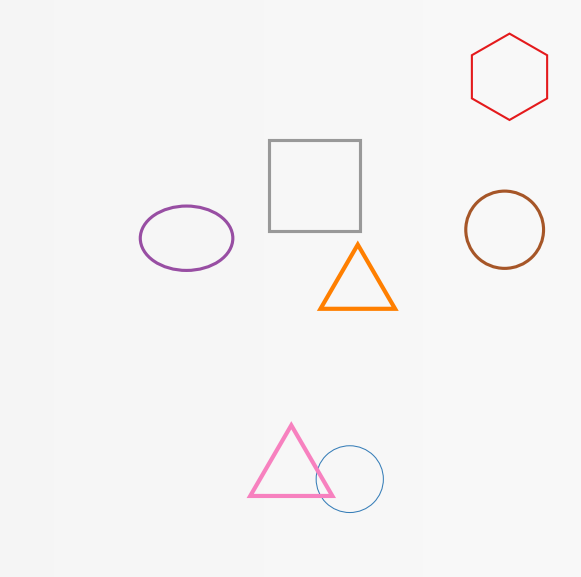[{"shape": "hexagon", "thickness": 1, "radius": 0.37, "center": [0.877, 0.866]}, {"shape": "circle", "thickness": 0.5, "radius": 0.29, "center": [0.602, 0.169]}, {"shape": "oval", "thickness": 1.5, "radius": 0.4, "center": [0.321, 0.587]}, {"shape": "triangle", "thickness": 2, "radius": 0.37, "center": [0.616, 0.501]}, {"shape": "circle", "thickness": 1.5, "radius": 0.33, "center": [0.868, 0.601]}, {"shape": "triangle", "thickness": 2, "radius": 0.41, "center": [0.501, 0.181]}, {"shape": "square", "thickness": 1.5, "radius": 0.39, "center": [0.542, 0.678]}]